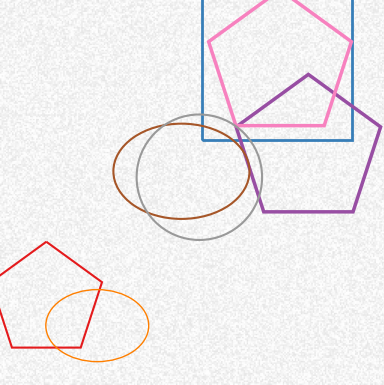[{"shape": "pentagon", "thickness": 1.5, "radius": 0.76, "center": [0.12, 0.22]}, {"shape": "square", "thickness": 2, "radius": 0.98, "center": [0.72, 0.831]}, {"shape": "pentagon", "thickness": 2.5, "radius": 0.99, "center": [0.801, 0.609]}, {"shape": "oval", "thickness": 1, "radius": 0.67, "center": [0.253, 0.154]}, {"shape": "oval", "thickness": 1.5, "radius": 0.88, "center": [0.471, 0.555]}, {"shape": "pentagon", "thickness": 2.5, "radius": 0.98, "center": [0.727, 0.831]}, {"shape": "circle", "thickness": 1.5, "radius": 0.81, "center": [0.518, 0.54]}]